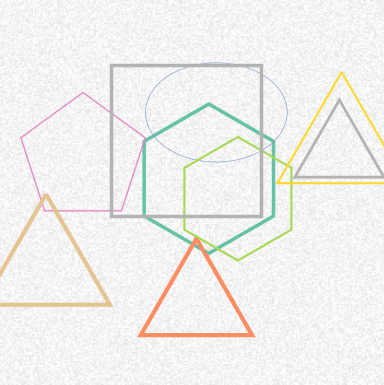[{"shape": "hexagon", "thickness": 2.5, "radius": 0.97, "center": [0.542, 0.536]}, {"shape": "triangle", "thickness": 3, "radius": 0.84, "center": [0.51, 0.213]}, {"shape": "oval", "thickness": 0.5, "radius": 0.92, "center": [0.562, 0.708]}, {"shape": "pentagon", "thickness": 1, "radius": 0.85, "center": [0.216, 0.59]}, {"shape": "hexagon", "thickness": 1.5, "radius": 0.8, "center": [0.618, 0.484]}, {"shape": "triangle", "thickness": 1.5, "radius": 0.96, "center": [0.887, 0.62]}, {"shape": "triangle", "thickness": 3, "radius": 0.96, "center": [0.12, 0.304]}, {"shape": "triangle", "thickness": 2, "radius": 0.67, "center": [0.882, 0.607]}, {"shape": "square", "thickness": 2.5, "radius": 0.98, "center": [0.483, 0.635]}]